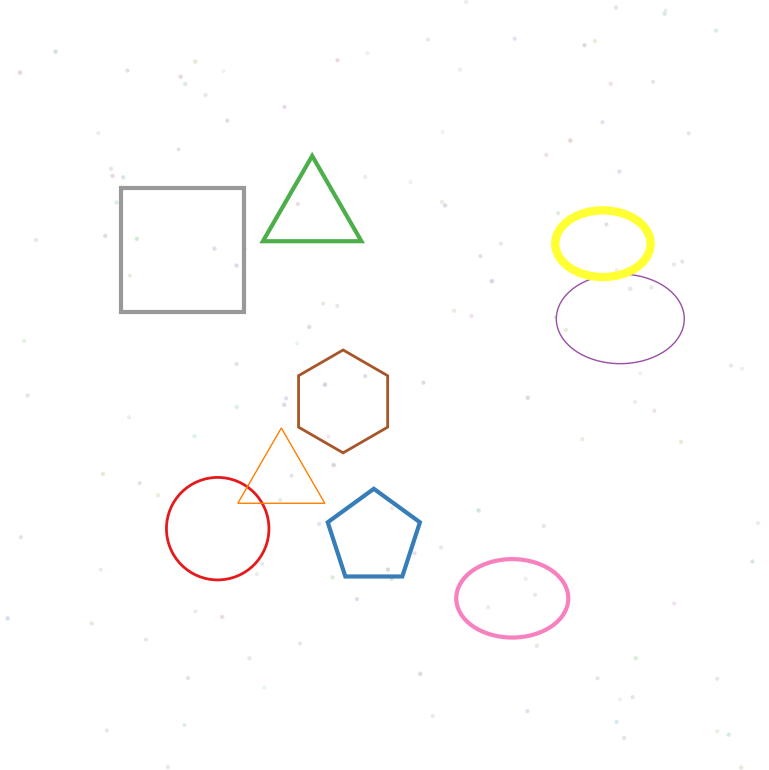[{"shape": "circle", "thickness": 1, "radius": 0.33, "center": [0.283, 0.313]}, {"shape": "pentagon", "thickness": 1.5, "radius": 0.31, "center": [0.485, 0.302]}, {"shape": "triangle", "thickness": 1.5, "radius": 0.37, "center": [0.405, 0.724]}, {"shape": "oval", "thickness": 0.5, "radius": 0.42, "center": [0.806, 0.586]}, {"shape": "triangle", "thickness": 0.5, "radius": 0.33, "center": [0.365, 0.379]}, {"shape": "oval", "thickness": 3, "radius": 0.31, "center": [0.783, 0.683]}, {"shape": "hexagon", "thickness": 1, "radius": 0.33, "center": [0.446, 0.479]}, {"shape": "oval", "thickness": 1.5, "radius": 0.36, "center": [0.665, 0.223]}, {"shape": "square", "thickness": 1.5, "radius": 0.4, "center": [0.237, 0.676]}]